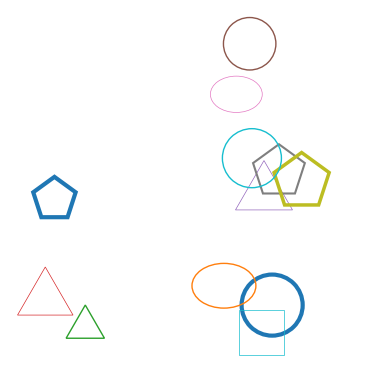[{"shape": "pentagon", "thickness": 3, "radius": 0.29, "center": [0.141, 0.483]}, {"shape": "circle", "thickness": 3, "radius": 0.4, "center": [0.707, 0.208]}, {"shape": "oval", "thickness": 1, "radius": 0.41, "center": [0.582, 0.258]}, {"shape": "triangle", "thickness": 1, "radius": 0.29, "center": [0.222, 0.15]}, {"shape": "triangle", "thickness": 0.5, "radius": 0.42, "center": [0.118, 0.223]}, {"shape": "triangle", "thickness": 0.5, "radius": 0.43, "center": [0.686, 0.498]}, {"shape": "circle", "thickness": 1, "radius": 0.34, "center": [0.648, 0.886]}, {"shape": "oval", "thickness": 0.5, "radius": 0.34, "center": [0.614, 0.755]}, {"shape": "pentagon", "thickness": 1.5, "radius": 0.35, "center": [0.725, 0.555]}, {"shape": "pentagon", "thickness": 2.5, "radius": 0.38, "center": [0.783, 0.529]}, {"shape": "circle", "thickness": 1, "radius": 0.38, "center": [0.654, 0.589]}, {"shape": "square", "thickness": 0.5, "radius": 0.29, "center": [0.679, 0.136]}]